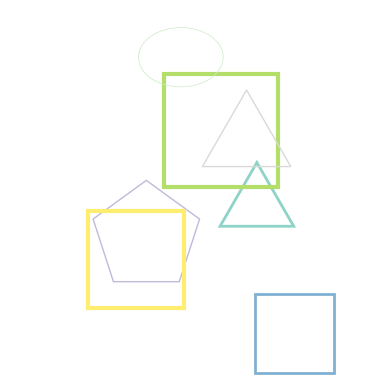[{"shape": "triangle", "thickness": 2, "radius": 0.55, "center": [0.667, 0.468]}, {"shape": "pentagon", "thickness": 1, "radius": 0.73, "center": [0.38, 0.386]}, {"shape": "square", "thickness": 2, "radius": 0.51, "center": [0.764, 0.133]}, {"shape": "square", "thickness": 3, "radius": 0.74, "center": [0.574, 0.662]}, {"shape": "triangle", "thickness": 1, "radius": 0.66, "center": [0.64, 0.634]}, {"shape": "oval", "thickness": 0.5, "radius": 0.55, "center": [0.47, 0.851]}, {"shape": "square", "thickness": 3, "radius": 0.63, "center": [0.353, 0.325]}]